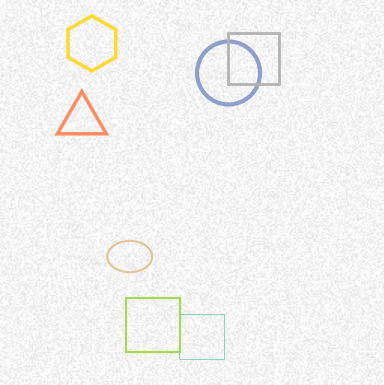[{"shape": "square", "thickness": 0.5, "radius": 0.29, "center": [0.524, 0.127]}, {"shape": "triangle", "thickness": 2.5, "radius": 0.37, "center": [0.213, 0.689]}, {"shape": "circle", "thickness": 3, "radius": 0.41, "center": [0.594, 0.81]}, {"shape": "square", "thickness": 1.5, "radius": 0.35, "center": [0.397, 0.156]}, {"shape": "hexagon", "thickness": 2.5, "radius": 0.36, "center": [0.239, 0.887]}, {"shape": "oval", "thickness": 1.5, "radius": 0.29, "center": [0.337, 0.334]}, {"shape": "square", "thickness": 2, "radius": 0.33, "center": [0.659, 0.848]}]